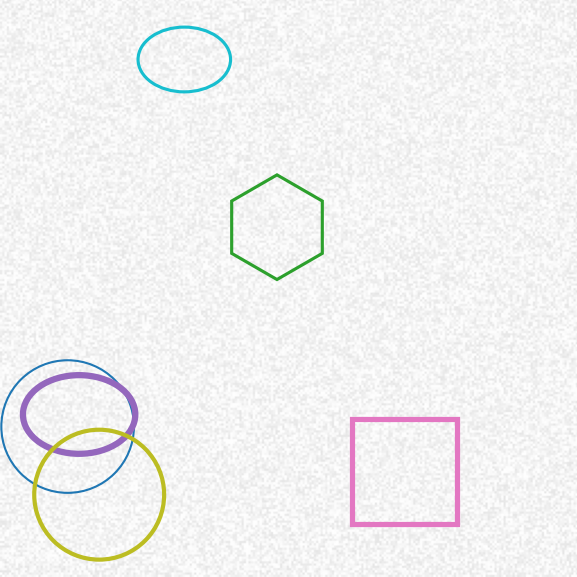[{"shape": "circle", "thickness": 1, "radius": 0.57, "center": [0.117, 0.261]}, {"shape": "hexagon", "thickness": 1.5, "radius": 0.45, "center": [0.48, 0.606]}, {"shape": "oval", "thickness": 3, "radius": 0.49, "center": [0.137, 0.281]}, {"shape": "square", "thickness": 2.5, "radius": 0.45, "center": [0.701, 0.182]}, {"shape": "circle", "thickness": 2, "radius": 0.56, "center": [0.172, 0.143]}, {"shape": "oval", "thickness": 1.5, "radius": 0.4, "center": [0.319, 0.896]}]